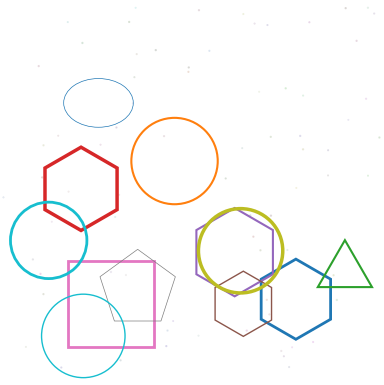[{"shape": "oval", "thickness": 0.5, "radius": 0.45, "center": [0.256, 0.733]}, {"shape": "hexagon", "thickness": 2, "radius": 0.52, "center": [0.769, 0.223]}, {"shape": "circle", "thickness": 1.5, "radius": 0.56, "center": [0.453, 0.582]}, {"shape": "triangle", "thickness": 1.5, "radius": 0.41, "center": [0.896, 0.295]}, {"shape": "hexagon", "thickness": 2.5, "radius": 0.54, "center": [0.21, 0.51]}, {"shape": "hexagon", "thickness": 1.5, "radius": 0.57, "center": [0.609, 0.345]}, {"shape": "hexagon", "thickness": 1, "radius": 0.42, "center": [0.632, 0.211]}, {"shape": "square", "thickness": 2, "radius": 0.56, "center": [0.289, 0.211]}, {"shape": "pentagon", "thickness": 0.5, "radius": 0.51, "center": [0.358, 0.249]}, {"shape": "circle", "thickness": 2.5, "radius": 0.55, "center": [0.625, 0.349]}, {"shape": "circle", "thickness": 2, "radius": 0.5, "center": [0.126, 0.376]}, {"shape": "circle", "thickness": 1, "radius": 0.54, "center": [0.216, 0.127]}]